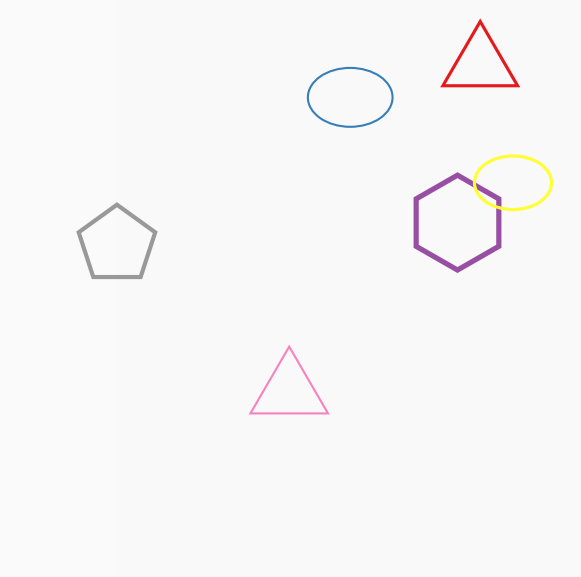[{"shape": "triangle", "thickness": 1.5, "radius": 0.37, "center": [0.826, 0.888]}, {"shape": "oval", "thickness": 1, "radius": 0.36, "center": [0.603, 0.831]}, {"shape": "hexagon", "thickness": 2.5, "radius": 0.41, "center": [0.787, 0.614]}, {"shape": "oval", "thickness": 1.5, "radius": 0.33, "center": [0.883, 0.683]}, {"shape": "triangle", "thickness": 1, "radius": 0.39, "center": [0.498, 0.322]}, {"shape": "pentagon", "thickness": 2, "radius": 0.35, "center": [0.201, 0.575]}]